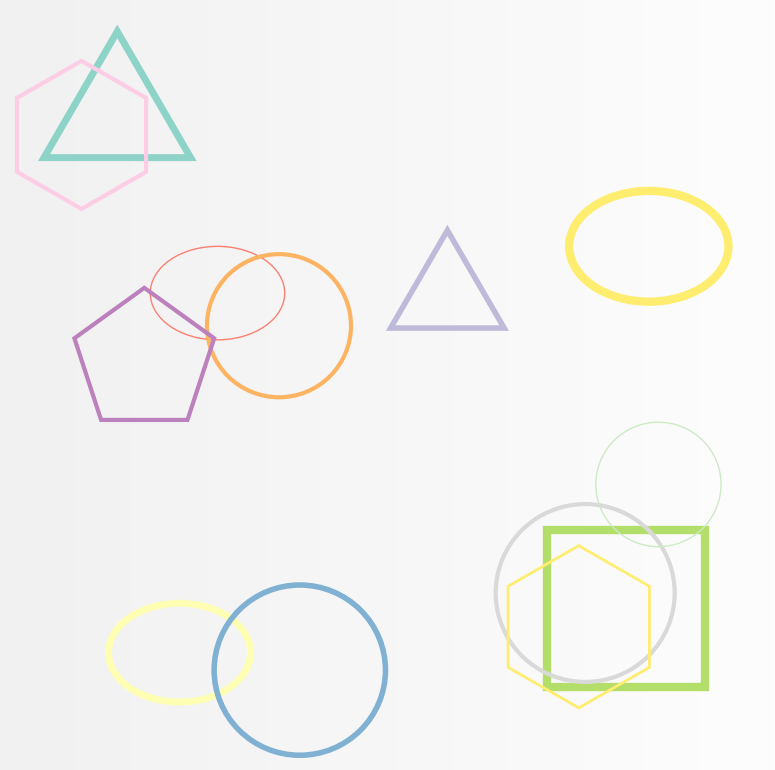[{"shape": "triangle", "thickness": 2.5, "radius": 0.55, "center": [0.151, 0.85]}, {"shape": "oval", "thickness": 2.5, "radius": 0.46, "center": [0.232, 0.152]}, {"shape": "triangle", "thickness": 2, "radius": 0.42, "center": [0.577, 0.616]}, {"shape": "oval", "thickness": 0.5, "radius": 0.43, "center": [0.281, 0.619]}, {"shape": "circle", "thickness": 2, "radius": 0.55, "center": [0.387, 0.13]}, {"shape": "circle", "thickness": 1.5, "radius": 0.46, "center": [0.36, 0.577]}, {"shape": "square", "thickness": 3, "radius": 0.51, "center": [0.808, 0.21]}, {"shape": "hexagon", "thickness": 1.5, "radius": 0.48, "center": [0.105, 0.825]}, {"shape": "circle", "thickness": 1.5, "radius": 0.58, "center": [0.755, 0.23]}, {"shape": "pentagon", "thickness": 1.5, "radius": 0.47, "center": [0.186, 0.531]}, {"shape": "circle", "thickness": 0.5, "radius": 0.4, "center": [0.85, 0.371]}, {"shape": "oval", "thickness": 3, "radius": 0.51, "center": [0.837, 0.68]}, {"shape": "hexagon", "thickness": 1, "radius": 0.53, "center": [0.747, 0.186]}]